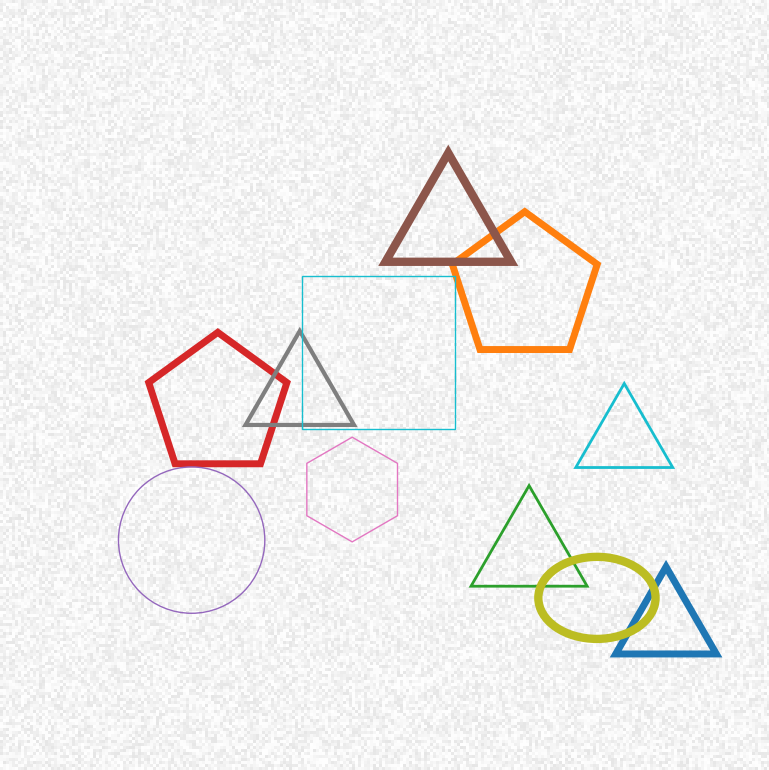[{"shape": "triangle", "thickness": 2.5, "radius": 0.38, "center": [0.865, 0.188]}, {"shape": "pentagon", "thickness": 2.5, "radius": 0.49, "center": [0.682, 0.626]}, {"shape": "triangle", "thickness": 1, "radius": 0.44, "center": [0.687, 0.282]}, {"shape": "pentagon", "thickness": 2.5, "radius": 0.47, "center": [0.283, 0.474]}, {"shape": "circle", "thickness": 0.5, "radius": 0.48, "center": [0.249, 0.299]}, {"shape": "triangle", "thickness": 3, "radius": 0.47, "center": [0.582, 0.707]}, {"shape": "hexagon", "thickness": 0.5, "radius": 0.34, "center": [0.457, 0.364]}, {"shape": "triangle", "thickness": 1.5, "radius": 0.41, "center": [0.389, 0.489]}, {"shape": "oval", "thickness": 3, "radius": 0.38, "center": [0.775, 0.224]}, {"shape": "square", "thickness": 0.5, "radius": 0.5, "center": [0.492, 0.542]}, {"shape": "triangle", "thickness": 1, "radius": 0.36, "center": [0.811, 0.429]}]